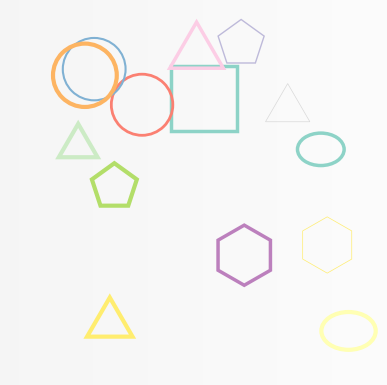[{"shape": "oval", "thickness": 2.5, "radius": 0.3, "center": [0.828, 0.612]}, {"shape": "square", "thickness": 2.5, "radius": 0.42, "center": [0.527, 0.743]}, {"shape": "oval", "thickness": 3, "radius": 0.35, "center": [0.899, 0.14]}, {"shape": "pentagon", "thickness": 1, "radius": 0.31, "center": [0.622, 0.887]}, {"shape": "circle", "thickness": 2, "radius": 0.4, "center": [0.367, 0.728]}, {"shape": "circle", "thickness": 1.5, "radius": 0.41, "center": [0.243, 0.82]}, {"shape": "circle", "thickness": 3, "radius": 0.41, "center": [0.219, 0.804]}, {"shape": "pentagon", "thickness": 3, "radius": 0.3, "center": [0.295, 0.515]}, {"shape": "triangle", "thickness": 2.5, "radius": 0.4, "center": [0.507, 0.863]}, {"shape": "triangle", "thickness": 0.5, "radius": 0.33, "center": [0.742, 0.717]}, {"shape": "hexagon", "thickness": 2.5, "radius": 0.39, "center": [0.63, 0.337]}, {"shape": "triangle", "thickness": 3, "radius": 0.29, "center": [0.202, 0.62]}, {"shape": "hexagon", "thickness": 0.5, "radius": 0.37, "center": [0.844, 0.364]}, {"shape": "triangle", "thickness": 3, "radius": 0.34, "center": [0.283, 0.159]}]